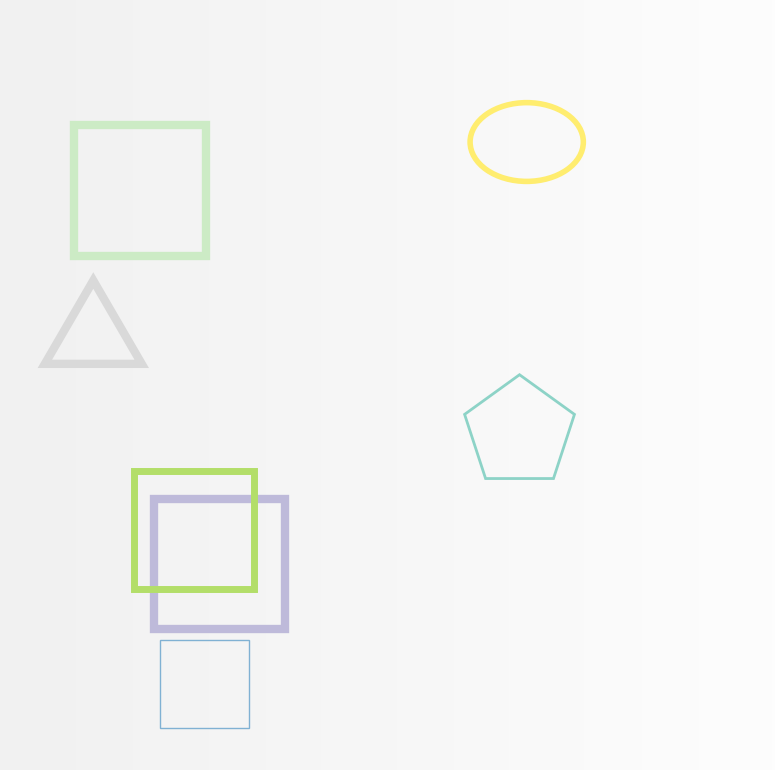[{"shape": "pentagon", "thickness": 1, "radius": 0.37, "center": [0.67, 0.439]}, {"shape": "square", "thickness": 3, "radius": 0.42, "center": [0.283, 0.267]}, {"shape": "square", "thickness": 0.5, "radius": 0.29, "center": [0.264, 0.112]}, {"shape": "square", "thickness": 2.5, "radius": 0.39, "center": [0.25, 0.312]}, {"shape": "triangle", "thickness": 3, "radius": 0.36, "center": [0.12, 0.564]}, {"shape": "square", "thickness": 3, "radius": 0.43, "center": [0.181, 0.752]}, {"shape": "oval", "thickness": 2, "radius": 0.37, "center": [0.68, 0.816]}]